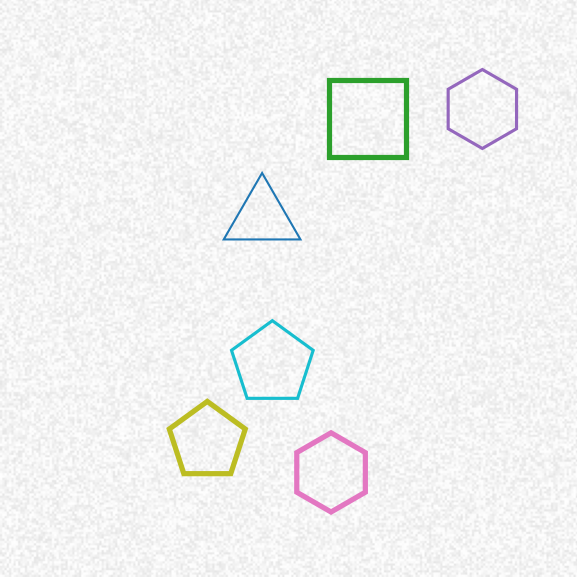[{"shape": "triangle", "thickness": 1, "radius": 0.38, "center": [0.454, 0.623]}, {"shape": "square", "thickness": 2.5, "radius": 0.33, "center": [0.636, 0.794]}, {"shape": "hexagon", "thickness": 1.5, "radius": 0.34, "center": [0.835, 0.81]}, {"shape": "hexagon", "thickness": 2.5, "radius": 0.34, "center": [0.573, 0.181]}, {"shape": "pentagon", "thickness": 2.5, "radius": 0.35, "center": [0.359, 0.235]}, {"shape": "pentagon", "thickness": 1.5, "radius": 0.37, "center": [0.472, 0.37]}]